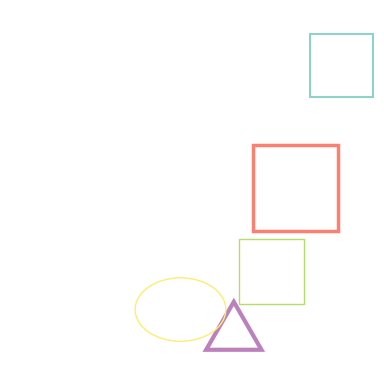[{"shape": "square", "thickness": 1.5, "radius": 0.41, "center": [0.887, 0.829]}, {"shape": "square", "thickness": 2.5, "radius": 0.56, "center": [0.768, 0.511]}, {"shape": "square", "thickness": 1, "radius": 0.42, "center": [0.705, 0.294]}, {"shape": "triangle", "thickness": 3, "radius": 0.41, "center": [0.607, 0.133]}, {"shape": "oval", "thickness": 1, "radius": 0.59, "center": [0.469, 0.196]}]